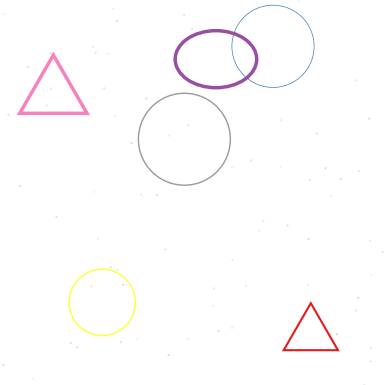[{"shape": "triangle", "thickness": 1.5, "radius": 0.41, "center": [0.807, 0.131]}, {"shape": "circle", "thickness": 0.5, "radius": 0.53, "center": [0.709, 0.88]}, {"shape": "oval", "thickness": 2.5, "radius": 0.53, "center": [0.561, 0.846]}, {"shape": "circle", "thickness": 1, "radius": 0.43, "center": [0.266, 0.215]}, {"shape": "triangle", "thickness": 2.5, "radius": 0.5, "center": [0.139, 0.756]}, {"shape": "circle", "thickness": 1, "radius": 0.6, "center": [0.479, 0.638]}]